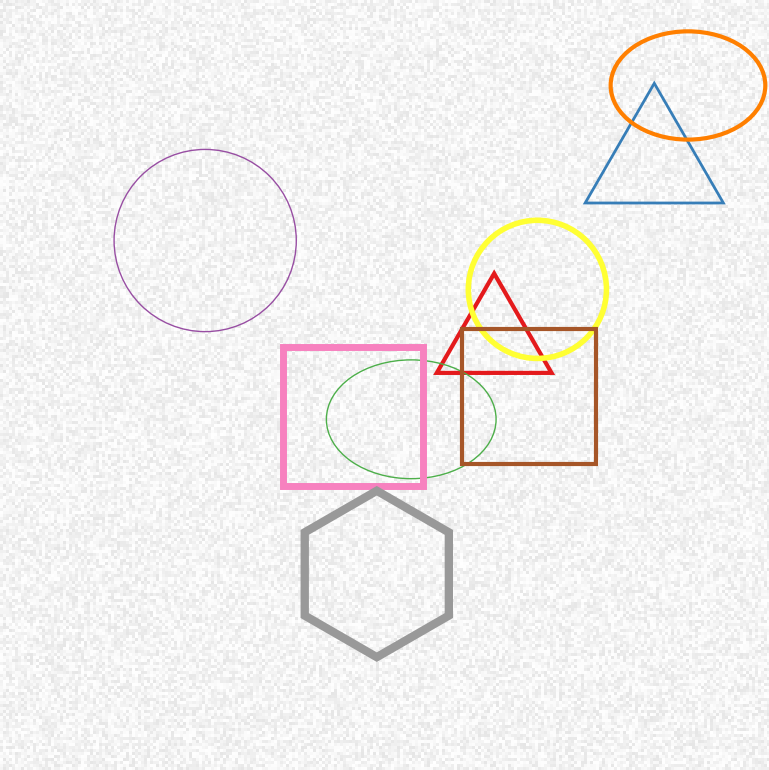[{"shape": "triangle", "thickness": 1.5, "radius": 0.43, "center": [0.642, 0.559]}, {"shape": "triangle", "thickness": 1, "radius": 0.52, "center": [0.85, 0.788]}, {"shape": "oval", "thickness": 0.5, "radius": 0.55, "center": [0.534, 0.455]}, {"shape": "circle", "thickness": 0.5, "radius": 0.59, "center": [0.266, 0.688]}, {"shape": "oval", "thickness": 1.5, "radius": 0.5, "center": [0.893, 0.889]}, {"shape": "circle", "thickness": 2, "radius": 0.45, "center": [0.698, 0.624]}, {"shape": "square", "thickness": 1.5, "radius": 0.44, "center": [0.687, 0.485]}, {"shape": "square", "thickness": 2.5, "radius": 0.45, "center": [0.458, 0.459]}, {"shape": "hexagon", "thickness": 3, "radius": 0.54, "center": [0.489, 0.255]}]